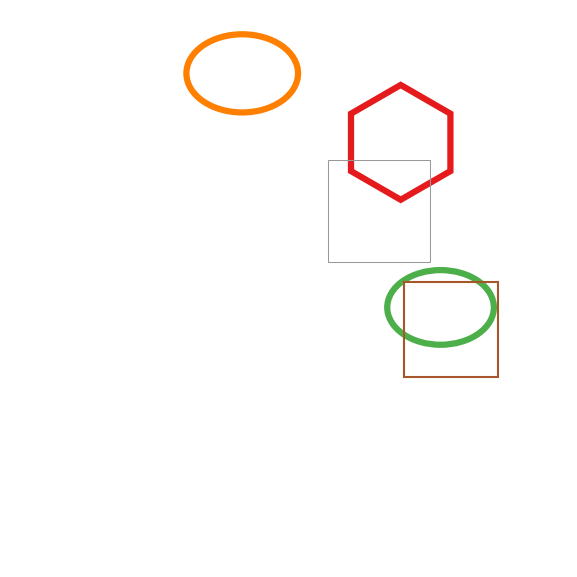[{"shape": "hexagon", "thickness": 3, "radius": 0.5, "center": [0.694, 0.753]}, {"shape": "oval", "thickness": 3, "radius": 0.46, "center": [0.763, 0.467]}, {"shape": "oval", "thickness": 3, "radius": 0.48, "center": [0.419, 0.872]}, {"shape": "square", "thickness": 1, "radius": 0.41, "center": [0.781, 0.429]}, {"shape": "square", "thickness": 0.5, "radius": 0.44, "center": [0.656, 0.634]}]